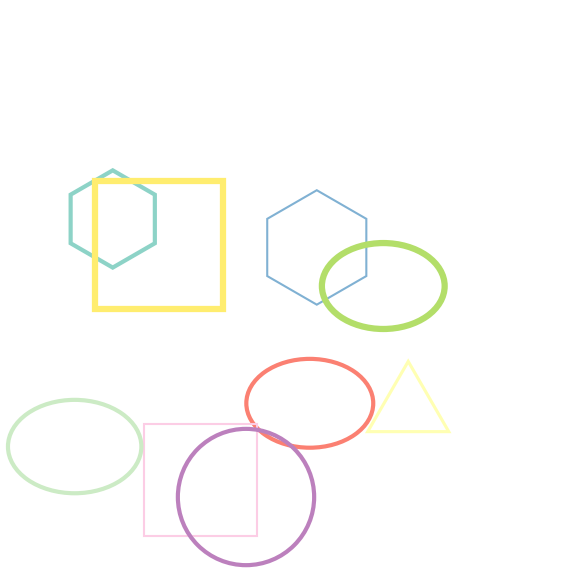[{"shape": "hexagon", "thickness": 2, "radius": 0.42, "center": [0.195, 0.62]}, {"shape": "triangle", "thickness": 1.5, "radius": 0.41, "center": [0.707, 0.292]}, {"shape": "oval", "thickness": 2, "radius": 0.55, "center": [0.536, 0.301]}, {"shape": "hexagon", "thickness": 1, "radius": 0.5, "center": [0.549, 0.571]}, {"shape": "oval", "thickness": 3, "radius": 0.53, "center": [0.664, 0.504]}, {"shape": "square", "thickness": 1, "radius": 0.49, "center": [0.347, 0.168]}, {"shape": "circle", "thickness": 2, "radius": 0.59, "center": [0.426, 0.138]}, {"shape": "oval", "thickness": 2, "radius": 0.58, "center": [0.129, 0.226]}, {"shape": "square", "thickness": 3, "radius": 0.56, "center": [0.276, 0.575]}]